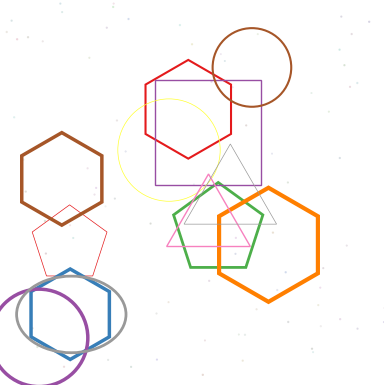[{"shape": "hexagon", "thickness": 1.5, "radius": 0.64, "center": [0.489, 0.716]}, {"shape": "pentagon", "thickness": 0.5, "radius": 0.51, "center": [0.181, 0.366]}, {"shape": "hexagon", "thickness": 2.5, "radius": 0.59, "center": [0.182, 0.184]}, {"shape": "pentagon", "thickness": 2, "radius": 0.61, "center": [0.567, 0.404]}, {"shape": "circle", "thickness": 2.5, "radius": 0.63, "center": [0.102, 0.122]}, {"shape": "square", "thickness": 1, "radius": 0.69, "center": [0.54, 0.656]}, {"shape": "hexagon", "thickness": 3, "radius": 0.74, "center": [0.697, 0.364]}, {"shape": "circle", "thickness": 0.5, "radius": 0.66, "center": [0.439, 0.61]}, {"shape": "hexagon", "thickness": 2.5, "radius": 0.6, "center": [0.161, 0.535]}, {"shape": "circle", "thickness": 1.5, "radius": 0.51, "center": [0.654, 0.825]}, {"shape": "triangle", "thickness": 1, "radius": 0.63, "center": [0.542, 0.422]}, {"shape": "triangle", "thickness": 0.5, "radius": 0.69, "center": [0.598, 0.487]}, {"shape": "oval", "thickness": 2, "radius": 0.71, "center": [0.185, 0.183]}]